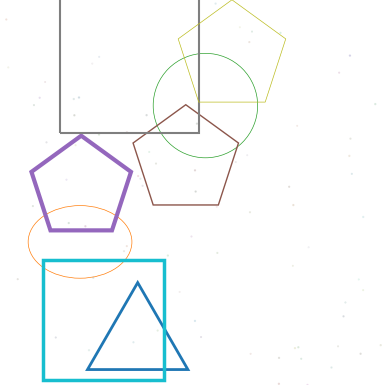[{"shape": "triangle", "thickness": 2, "radius": 0.75, "center": [0.358, 0.115]}, {"shape": "oval", "thickness": 0.5, "radius": 0.67, "center": [0.208, 0.372]}, {"shape": "circle", "thickness": 0.5, "radius": 0.68, "center": [0.534, 0.726]}, {"shape": "pentagon", "thickness": 3, "radius": 0.68, "center": [0.211, 0.512]}, {"shape": "pentagon", "thickness": 1, "radius": 0.72, "center": [0.483, 0.584]}, {"shape": "square", "thickness": 1.5, "radius": 0.9, "center": [0.335, 0.834]}, {"shape": "pentagon", "thickness": 0.5, "radius": 0.73, "center": [0.602, 0.854]}, {"shape": "square", "thickness": 2.5, "radius": 0.78, "center": [0.269, 0.169]}]